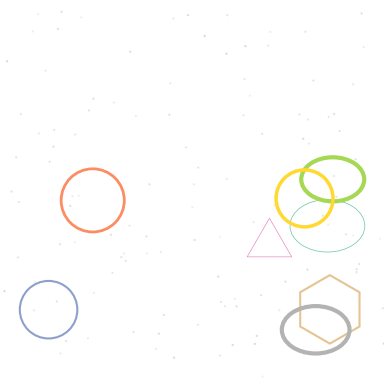[{"shape": "oval", "thickness": 0.5, "radius": 0.49, "center": [0.85, 0.413]}, {"shape": "circle", "thickness": 2, "radius": 0.41, "center": [0.241, 0.48]}, {"shape": "circle", "thickness": 1.5, "radius": 0.37, "center": [0.126, 0.196]}, {"shape": "triangle", "thickness": 0.5, "radius": 0.33, "center": [0.7, 0.366]}, {"shape": "oval", "thickness": 3, "radius": 0.41, "center": [0.864, 0.534]}, {"shape": "circle", "thickness": 2.5, "radius": 0.37, "center": [0.791, 0.485]}, {"shape": "hexagon", "thickness": 1.5, "radius": 0.44, "center": [0.857, 0.196]}, {"shape": "oval", "thickness": 3, "radius": 0.44, "center": [0.82, 0.143]}]